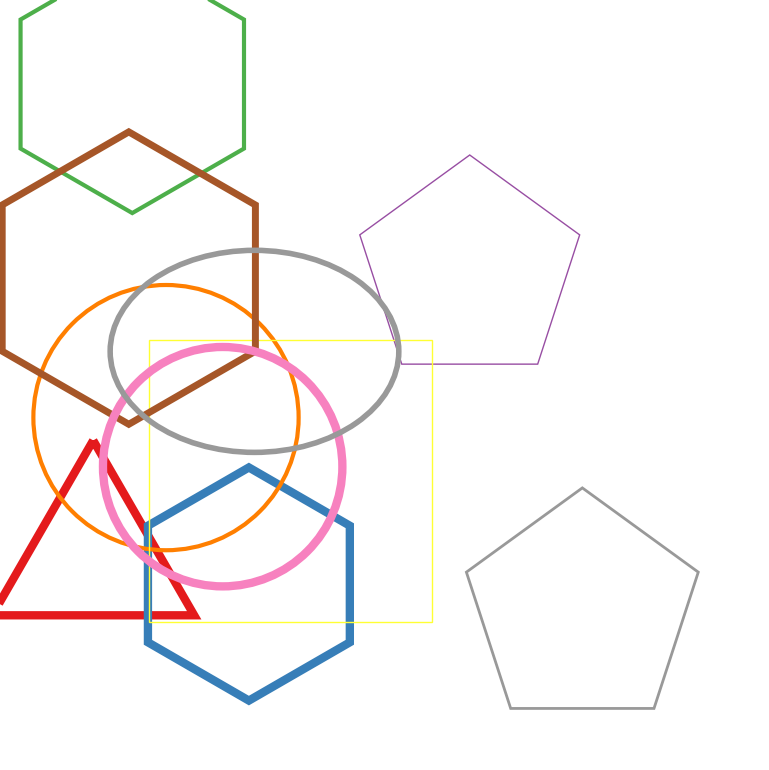[{"shape": "triangle", "thickness": 3, "radius": 0.76, "center": [0.121, 0.277]}, {"shape": "hexagon", "thickness": 3, "radius": 0.76, "center": [0.323, 0.242]}, {"shape": "hexagon", "thickness": 1.5, "radius": 0.84, "center": [0.172, 0.891]}, {"shape": "pentagon", "thickness": 0.5, "radius": 0.75, "center": [0.61, 0.649]}, {"shape": "circle", "thickness": 1.5, "radius": 0.86, "center": [0.216, 0.458]}, {"shape": "square", "thickness": 0.5, "radius": 0.92, "center": [0.377, 0.375]}, {"shape": "hexagon", "thickness": 2.5, "radius": 0.95, "center": [0.167, 0.639]}, {"shape": "circle", "thickness": 3, "radius": 0.78, "center": [0.289, 0.394]}, {"shape": "pentagon", "thickness": 1, "radius": 0.79, "center": [0.756, 0.208]}, {"shape": "oval", "thickness": 2, "radius": 0.94, "center": [0.33, 0.544]}]